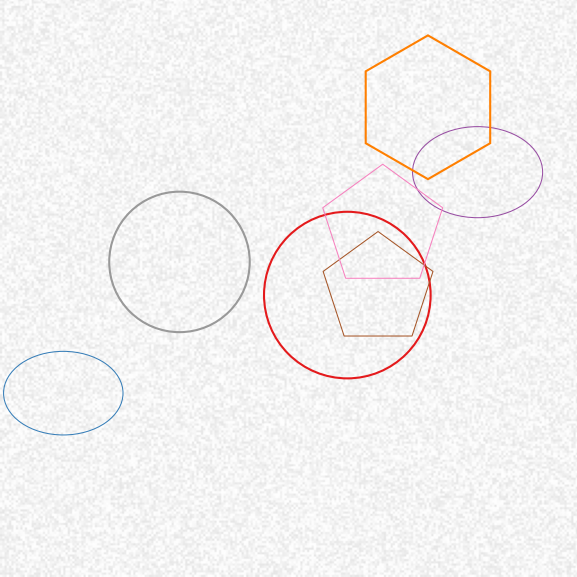[{"shape": "circle", "thickness": 1, "radius": 0.72, "center": [0.601, 0.488]}, {"shape": "oval", "thickness": 0.5, "radius": 0.52, "center": [0.11, 0.318]}, {"shape": "oval", "thickness": 0.5, "radius": 0.56, "center": [0.827, 0.701]}, {"shape": "hexagon", "thickness": 1, "radius": 0.62, "center": [0.741, 0.813]}, {"shape": "pentagon", "thickness": 0.5, "radius": 0.5, "center": [0.655, 0.498]}, {"shape": "pentagon", "thickness": 0.5, "radius": 0.55, "center": [0.663, 0.606]}, {"shape": "circle", "thickness": 1, "radius": 0.61, "center": [0.311, 0.546]}]